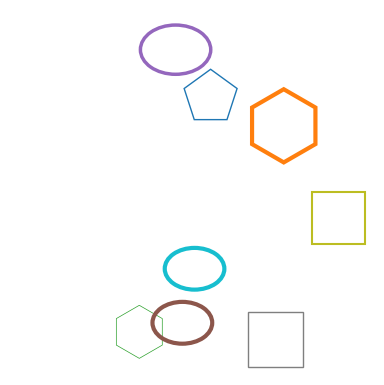[{"shape": "pentagon", "thickness": 1, "radius": 0.36, "center": [0.547, 0.748]}, {"shape": "hexagon", "thickness": 3, "radius": 0.48, "center": [0.737, 0.673]}, {"shape": "hexagon", "thickness": 0.5, "radius": 0.34, "center": [0.362, 0.138]}, {"shape": "oval", "thickness": 2.5, "radius": 0.46, "center": [0.456, 0.871]}, {"shape": "oval", "thickness": 3, "radius": 0.39, "center": [0.474, 0.162]}, {"shape": "square", "thickness": 1, "radius": 0.36, "center": [0.716, 0.118]}, {"shape": "square", "thickness": 1.5, "radius": 0.34, "center": [0.88, 0.434]}, {"shape": "oval", "thickness": 3, "radius": 0.39, "center": [0.505, 0.302]}]